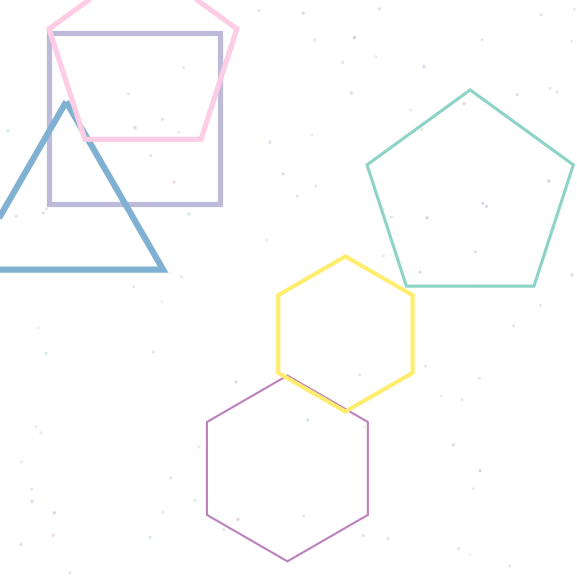[{"shape": "pentagon", "thickness": 1.5, "radius": 0.94, "center": [0.814, 0.656]}, {"shape": "square", "thickness": 2.5, "radius": 0.74, "center": [0.233, 0.793]}, {"shape": "triangle", "thickness": 3, "radius": 0.97, "center": [0.115, 0.629]}, {"shape": "pentagon", "thickness": 2.5, "radius": 0.86, "center": [0.248, 0.896]}, {"shape": "hexagon", "thickness": 1, "radius": 0.8, "center": [0.498, 0.188]}, {"shape": "hexagon", "thickness": 2, "radius": 0.67, "center": [0.598, 0.421]}]